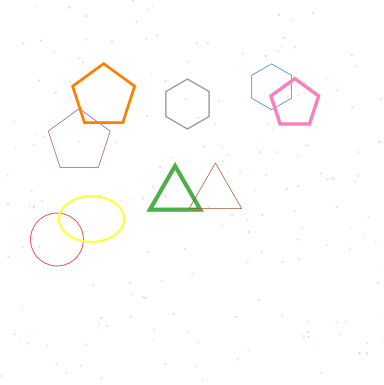[{"shape": "circle", "thickness": 0.5, "radius": 0.34, "center": [0.148, 0.378]}, {"shape": "hexagon", "thickness": 0.5, "radius": 0.3, "center": [0.705, 0.775]}, {"shape": "triangle", "thickness": 3, "radius": 0.38, "center": [0.455, 0.493]}, {"shape": "pentagon", "thickness": 0.5, "radius": 0.42, "center": [0.206, 0.633]}, {"shape": "pentagon", "thickness": 2, "radius": 0.42, "center": [0.269, 0.75]}, {"shape": "oval", "thickness": 1.5, "radius": 0.42, "center": [0.238, 0.431]}, {"shape": "triangle", "thickness": 0.5, "radius": 0.39, "center": [0.56, 0.498]}, {"shape": "pentagon", "thickness": 2.5, "radius": 0.33, "center": [0.766, 0.731]}, {"shape": "hexagon", "thickness": 1, "radius": 0.32, "center": [0.487, 0.73]}]